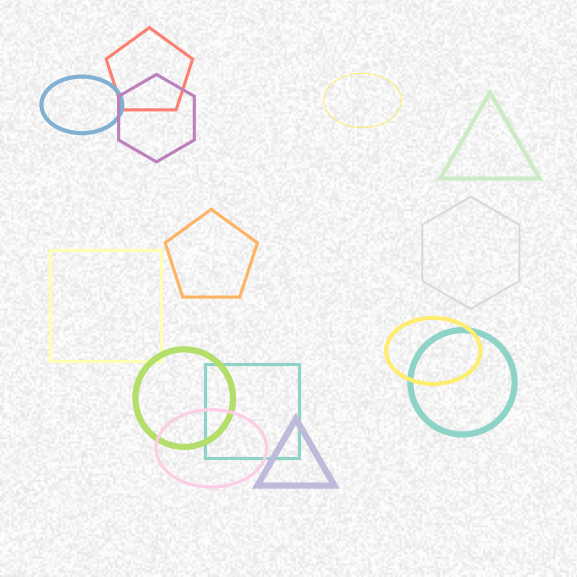[{"shape": "circle", "thickness": 3, "radius": 0.45, "center": [0.801, 0.337]}, {"shape": "square", "thickness": 1.5, "radius": 0.41, "center": [0.437, 0.287]}, {"shape": "square", "thickness": 1.5, "radius": 0.48, "center": [0.183, 0.47]}, {"shape": "triangle", "thickness": 3, "radius": 0.39, "center": [0.512, 0.197]}, {"shape": "pentagon", "thickness": 1.5, "radius": 0.39, "center": [0.259, 0.873]}, {"shape": "oval", "thickness": 2, "radius": 0.35, "center": [0.142, 0.818]}, {"shape": "pentagon", "thickness": 1.5, "radius": 0.42, "center": [0.366, 0.553]}, {"shape": "circle", "thickness": 3, "radius": 0.42, "center": [0.319, 0.31]}, {"shape": "oval", "thickness": 1.5, "radius": 0.48, "center": [0.366, 0.223]}, {"shape": "hexagon", "thickness": 1, "radius": 0.49, "center": [0.815, 0.561]}, {"shape": "hexagon", "thickness": 1.5, "radius": 0.38, "center": [0.271, 0.795]}, {"shape": "triangle", "thickness": 2, "radius": 0.5, "center": [0.848, 0.74]}, {"shape": "oval", "thickness": 2, "radius": 0.41, "center": [0.75, 0.392]}, {"shape": "oval", "thickness": 0.5, "radius": 0.34, "center": [0.628, 0.825]}]